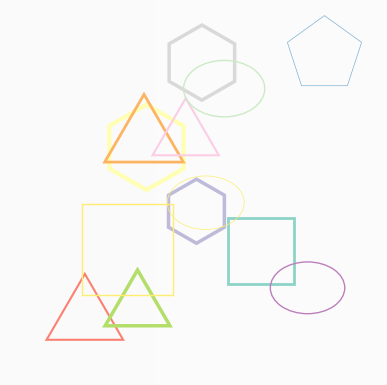[{"shape": "square", "thickness": 2, "radius": 0.43, "center": [0.674, 0.349]}, {"shape": "hexagon", "thickness": 3, "radius": 0.55, "center": [0.378, 0.617]}, {"shape": "hexagon", "thickness": 2.5, "radius": 0.42, "center": [0.507, 0.451]}, {"shape": "triangle", "thickness": 1.5, "radius": 0.57, "center": [0.219, 0.174]}, {"shape": "pentagon", "thickness": 0.5, "radius": 0.5, "center": [0.837, 0.859]}, {"shape": "triangle", "thickness": 2, "radius": 0.59, "center": [0.372, 0.638]}, {"shape": "triangle", "thickness": 2.5, "radius": 0.48, "center": [0.355, 0.202]}, {"shape": "triangle", "thickness": 1.5, "radius": 0.49, "center": [0.479, 0.646]}, {"shape": "hexagon", "thickness": 2.5, "radius": 0.49, "center": [0.521, 0.837]}, {"shape": "oval", "thickness": 1, "radius": 0.48, "center": [0.794, 0.252]}, {"shape": "oval", "thickness": 1, "radius": 0.52, "center": [0.578, 0.77]}, {"shape": "square", "thickness": 1, "radius": 0.59, "center": [0.329, 0.352]}, {"shape": "oval", "thickness": 0.5, "radius": 0.5, "center": [0.531, 0.473]}]